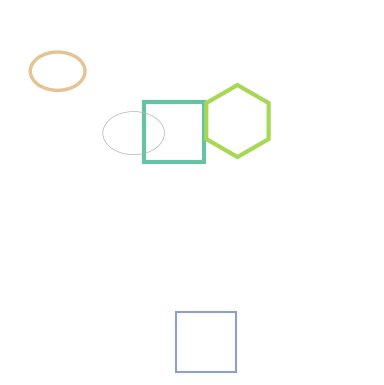[{"shape": "square", "thickness": 3, "radius": 0.39, "center": [0.452, 0.657]}, {"shape": "square", "thickness": 1.5, "radius": 0.39, "center": [0.534, 0.112]}, {"shape": "hexagon", "thickness": 3, "radius": 0.47, "center": [0.617, 0.686]}, {"shape": "oval", "thickness": 2.5, "radius": 0.36, "center": [0.15, 0.815]}, {"shape": "oval", "thickness": 0.5, "radius": 0.4, "center": [0.347, 0.654]}]